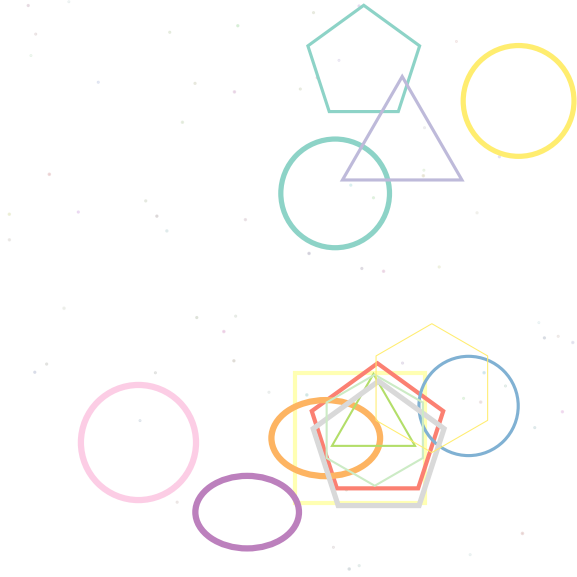[{"shape": "pentagon", "thickness": 1.5, "radius": 0.51, "center": [0.63, 0.888]}, {"shape": "circle", "thickness": 2.5, "radius": 0.47, "center": [0.58, 0.664]}, {"shape": "square", "thickness": 2, "radius": 0.56, "center": [0.623, 0.24]}, {"shape": "triangle", "thickness": 1.5, "radius": 0.6, "center": [0.696, 0.747]}, {"shape": "pentagon", "thickness": 2, "radius": 0.6, "center": [0.654, 0.25]}, {"shape": "circle", "thickness": 1.5, "radius": 0.43, "center": [0.811, 0.296]}, {"shape": "oval", "thickness": 3, "radius": 0.47, "center": [0.564, 0.24]}, {"shape": "triangle", "thickness": 1, "radius": 0.42, "center": [0.647, 0.269]}, {"shape": "circle", "thickness": 3, "radius": 0.5, "center": [0.24, 0.233]}, {"shape": "pentagon", "thickness": 2.5, "radius": 0.6, "center": [0.656, 0.22]}, {"shape": "oval", "thickness": 3, "radius": 0.45, "center": [0.428, 0.112]}, {"shape": "hexagon", "thickness": 1, "radius": 0.48, "center": [0.649, 0.254]}, {"shape": "hexagon", "thickness": 0.5, "radius": 0.56, "center": [0.748, 0.327]}, {"shape": "circle", "thickness": 2.5, "radius": 0.48, "center": [0.898, 0.824]}]